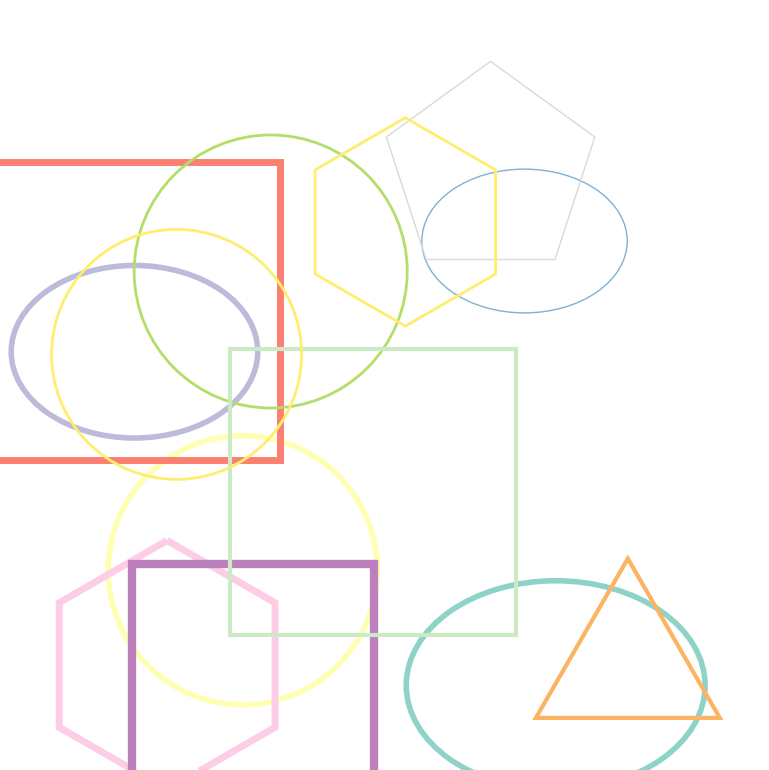[{"shape": "oval", "thickness": 2, "radius": 0.97, "center": [0.722, 0.11]}, {"shape": "circle", "thickness": 2, "radius": 0.87, "center": [0.315, 0.259]}, {"shape": "oval", "thickness": 2, "radius": 0.8, "center": [0.175, 0.543]}, {"shape": "square", "thickness": 2.5, "radius": 0.97, "center": [0.17, 0.596]}, {"shape": "oval", "thickness": 0.5, "radius": 0.67, "center": [0.681, 0.687]}, {"shape": "triangle", "thickness": 1.5, "radius": 0.69, "center": [0.815, 0.137]}, {"shape": "circle", "thickness": 1, "radius": 0.89, "center": [0.352, 0.647]}, {"shape": "hexagon", "thickness": 2.5, "radius": 0.81, "center": [0.217, 0.136]}, {"shape": "pentagon", "thickness": 0.5, "radius": 0.71, "center": [0.637, 0.778]}, {"shape": "square", "thickness": 3, "radius": 0.79, "center": [0.329, 0.111]}, {"shape": "square", "thickness": 1.5, "radius": 0.93, "center": [0.485, 0.361]}, {"shape": "hexagon", "thickness": 1, "radius": 0.68, "center": [0.526, 0.712]}, {"shape": "circle", "thickness": 1, "radius": 0.81, "center": [0.229, 0.54]}]